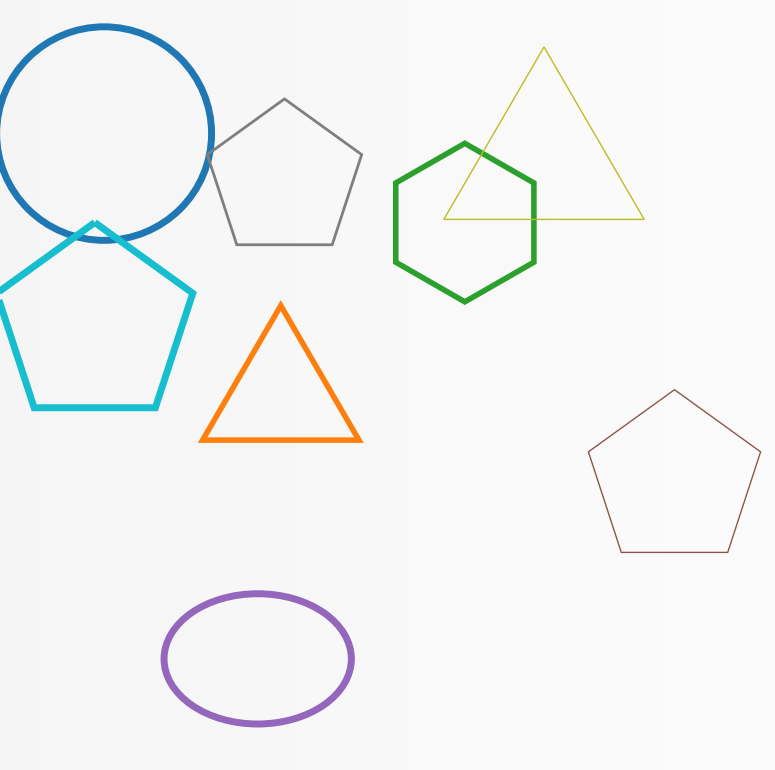[{"shape": "circle", "thickness": 2.5, "radius": 0.69, "center": [0.134, 0.827]}, {"shape": "triangle", "thickness": 2, "radius": 0.58, "center": [0.362, 0.487]}, {"shape": "hexagon", "thickness": 2, "radius": 0.51, "center": [0.6, 0.711]}, {"shape": "oval", "thickness": 2.5, "radius": 0.6, "center": [0.333, 0.144]}, {"shape": "pentagon", "thickness": 0.5, "radius": 0.58, "center": [0.87, 0.377]}, {"shape": "pentagon", "thickness": 1, "radius": 0.52, "center": [0.367, 0.767]}, {"shape": "triangle", "thickness": 0.5, "radius": 0.75, "center": [0.702, 0.79]}, {"shape": "pentagon", "thickness": 2.5, "radius": 0.66, "center": [0.122, 0.578]}]